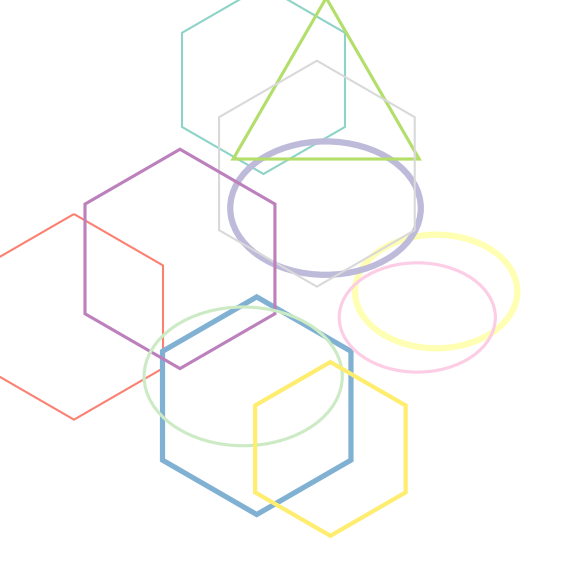[{"shape": "hexagon", "thickness": 1, "radius": 0.81, "center": [0.456, 0.861]}, {"shape": "oval", "thickness": 3, "radius": 0.7, "center": [0.755, 0.494]}, {"shape": "oval", "thickness": 3, "radius": 0.82, "center": [0.564, 0.639]}, {"shape": "hexagon", "thickness": 1, "radius": 0.89, "center": [0.128, 0.451]}, {"shape": "hexagon", "thickness": 2.5, "radius": 0.94, "center": [0.445, 0.297]}, {"shape": "triangle", "thickness": 1.5, "radius": 0.93, "center": [0.565, 0.817]}, {"shape": "oval", "thickness": 1.5, "radius": 0.68, "center": [0.723, 0.449]}, {"shape": "hexagon", "thickness": 1, "radius": 0.98, "center": [0.549, 0.698]}, {"shape": "hexagon", "thickness": 1.5, "radius": 0.95, "center": [0.312, 0.551]}, {"shape": "oval", "thickness": 1.5, "radius": 0.86, "center": [0.421, 0.347]}, {"shape": "hexagon", "thickness": 2, "radius": 0.75, "center": [0.572, 0.222]}]